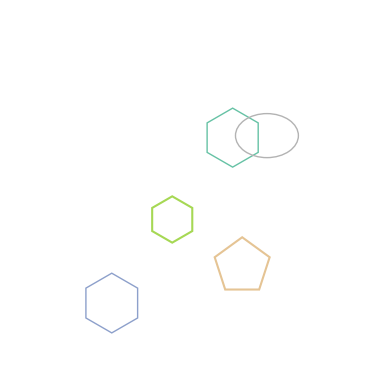[{"shape": "hexagon", "thickness": 1, "radius": 0.38, "center": [0.604, 0.643]}, {"shape": "hexagon", "thickness": 1, "radius": 0.39, "center": [0.29, 0.213]}, {"shape": "hexagon", "thickness": 1.5, "radius": 0.3, "center": [0.447, 0.43]}, {"shape": "pentagon", "thickness": 1.5, "radius": 0.38, "center": [0.629, 0.309]}, {"shape": "oval", "thickness": 1, "radius": 0.41, "center": [0.693, 0.648]}]